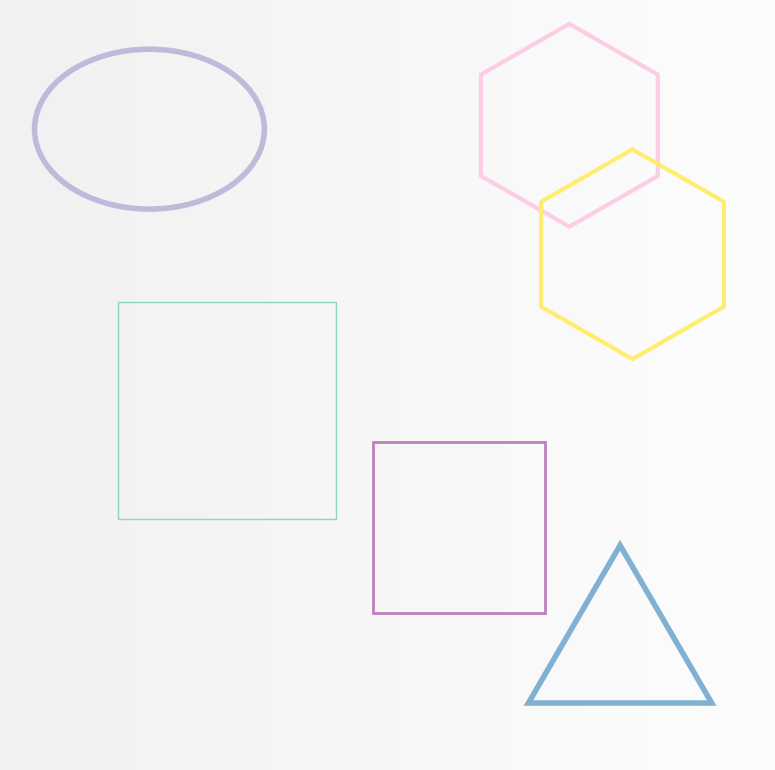[{"shape": "square", "thickness": 0.5, "radius": 0.71, "center": [0.293, 0.467]}, {"shape": "oval", "thickness": 2, "radius": 0.74, "center": [0.193, 0.832]}, {"shape": "triangle", "thickness": 2, "radius": 0.68, "center": [0.8, 0.155]}, {"shape": "hexagon", "thickness": 1.5, "radius": 0.66, "center": [0.735, 0.837]}, {"shape": "square", "thickness": 1, "radius": 0.55, "center": [0.592, 0.315]}, {"shape": "hexagon", "thickness": 1.5, "radius": 0.68, "center": [0.816, 0.67]}]